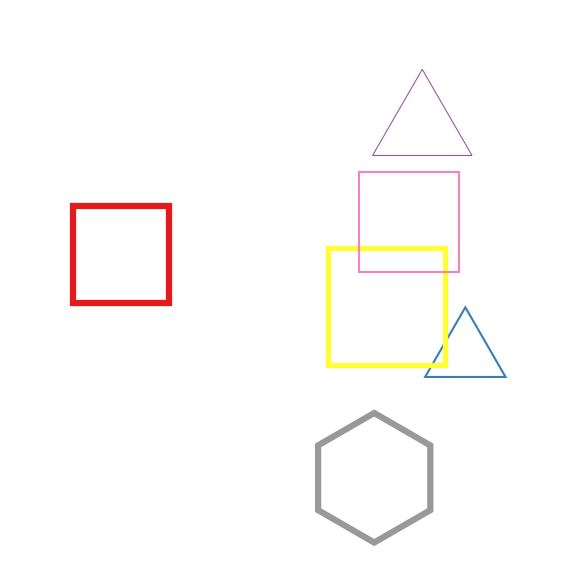[{"shape": "square", "thickness": 3, "radius": 0.42, "center": [0.21, 0.558]}, {"shape": "triangle", "thickness": 1, "radius": 0.4, "center": [0.806, 0.387]}, {"shape": "triangle", "thickness": 0.5, "radius": 0.5, "center": [0.731, 0.78]}, {"shape": "square", "thickness": 2.5, "radius": 0.51, "center": [0.669, 0.468]}, {"shape": "square", "thickness": 1, "radius": 0.43, "center": [0.709, 0.614]}, {"shape": "hexagon", "thickness": 3, "radius": 0.56, "center": [0.648, 0.172]}]